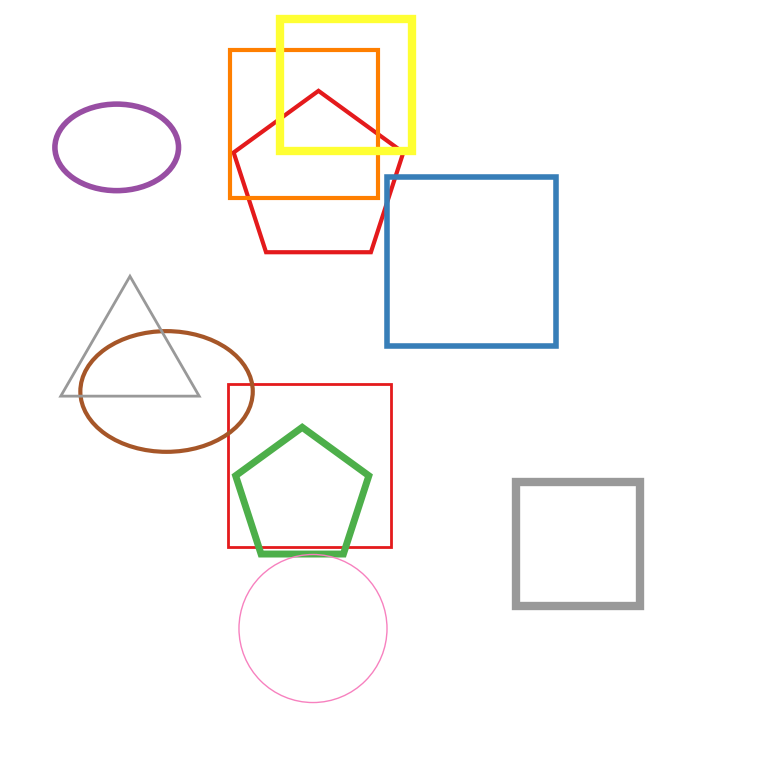[{"shape": "pentagon", "thickness": 1.5, "radius": 0.58, "center": [0.414, 0.766]}, {"shape": "square", "thickness": 1, "radius": 0.53, "center": [0.402, 0.396]}, {"shape": "square", "thickness": 2, "radius": 0.55, "center": [0.612, 0.66]}, {"shape": "pentagon", "thickness": 2.5, "radius": 0.45, "center": [0.393, 0.354]}, {"shape": "oval", "thickness": 2, "radius": 0.4, "center": [0.152, 0.809]}, {"shape": "square", "thickness": 1.5, "radius": 0.48, "center": [0.395, 0.839]}, {"shape": "square", "thickness": 3, "radius": 0.43, "center": [0.449, 0.89]}, {"shape": "oval", "thickness": 1.5, "radius": 0.56, "center": [0.216, 0.492]}, {"shape": "circle", "thickness": 0.5, "radius": 0.48, "center": [0.406, 0.184]}, {"shape": "triangle", "thickness": 1, "radius": 0.52, "center": [0.169, 0.537]}, {"shape": "square", "thickness": 3, "radius": 0.4, "center": [0.751, 0.293]}]